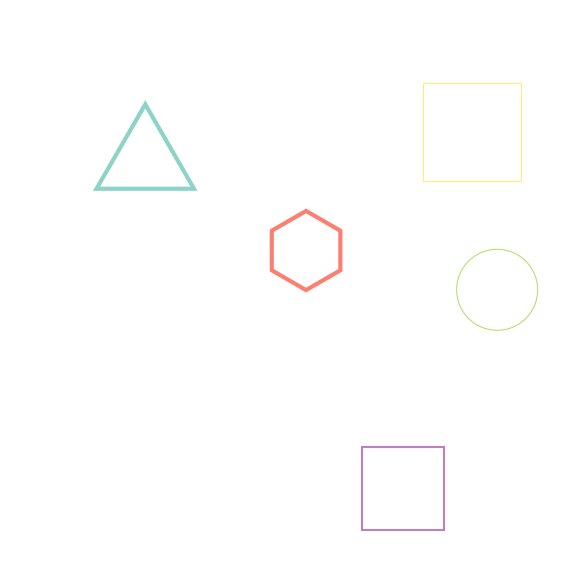[{"shape": "triangle", "thickness": 2, "radius": 0.49, "center": [0.252, 0.721]}, {"shape": "hexagon", "thickness": 2, "radius": 0.34, "center": [0.53, 0.565]}, {"shape": "circle", "thickness": 0.5, "radius": 0.35, "center": [0.861, 0.497]}, {"shape": "square", "thickness": 1, "radius": 0.36, "center": [0.698, 0.153]}, {"shape": "square", "thickness": 0.5, "radius": 0.42, "center": [0.818, 0.77]}]